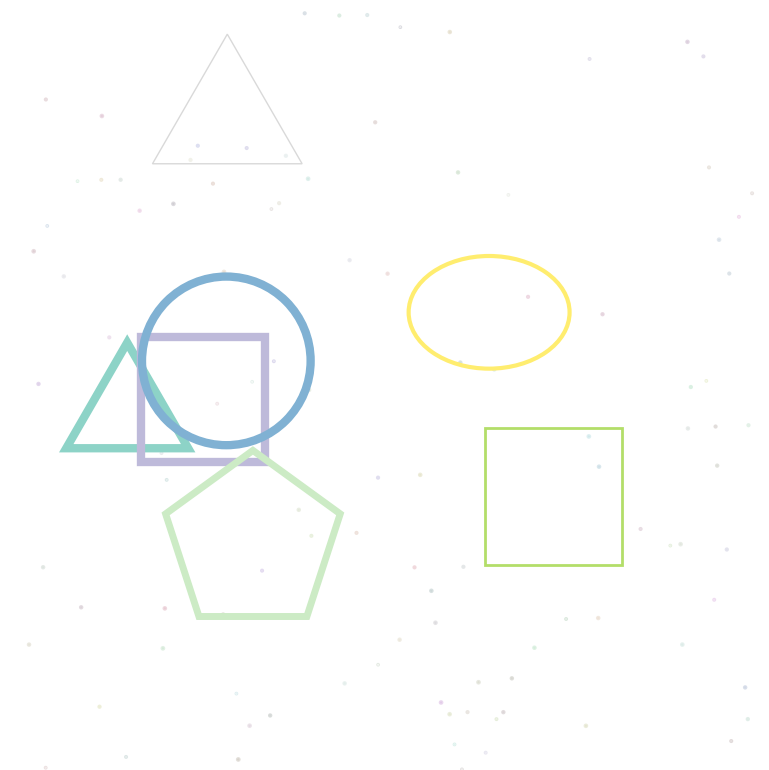[{"shape": "triangle", "thickness": 3, "radius": 0.46, "center": [0.165, 0.464]}, {"shape": "square", "thickness": 3, "radius": 0.4, "center": [0.263, 0.481]}, {"shape": "circle", "thickness": 3, "radius": 0.55, "center": [0.294, 0.531]}, {"shape": "square", "thickness": 1, "radius": 0.44, "center": [0.719, 0.355]}, {"shape": "triangle", "thickness": 0.5, "radius": 0.56, "center": [0.295, 0.843]}, {"shape": "pentagon", "thickness": 2.5, "radius": 0.6, "center": [0.328, 0.296]}, {"shape": "oval", "thickness": 1.5, "radius": 0.52, "center": [0.635, 0.594]}]